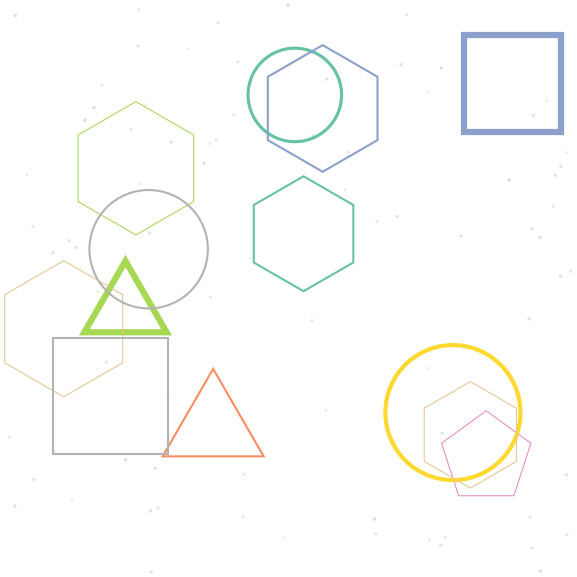[{"shape": "circle", "thickness": 1.5, "radius": 0.4, "center": [0.511, 0.835]}, {"shape": "hexagon", "thickness": 1, "radius": 0.5, "center": [0.526, 0.594]}, {"shape": "triangle", "thickness": 1, "radius": 0.5, "center": [0.369, 0.259]}, {"shape": "square", "thickness": 3, "radius": 0.42, "center": [0.888, 0.855]}, {"shape": "hexagon", "thickness": 1, "radius": 0.55, "center": [0.559, 0.811]}, {"shape": "pentagon", "thickness": 0.5, "radius": 0.41, "center": [0.842, 0.207]}, {"shape": "hexagon", "thickness": 0.5, "radius": 0.58, "center": [0.235, 0.708]}, {"shape": "triangle", "thickness": 3, "radius": 0.41, "center": [0.217, 0.465]}, {"shape": "circle", "thickness": 2, "radius": 0.58, "center": [0.784, 0.285]}, {"shape": "hexagon", "thickness": 0.5, "radius": 0.46, "center": [0.814, 0.246]}, {"shape": "hexagon", "thickness": 0.5, "radius": 0.59, "center": [0.11, 0.43]}, {"shape": "circle", "thickness": 1, "radius": 0.51, "center": [0.257, 0.568]}, {"shape": "square", "thickness": 1, "radius": 0.5, "center": [0.191, 0.313]}]